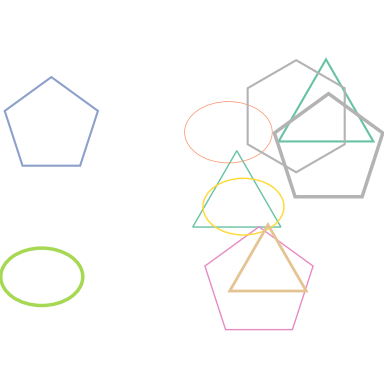[{"shape": "triangle", "thickness": 1.5, "radius": 0.71, "center": [0.847, 0.704]}, {"shape": "triangle", "thickness": 1, "radius": 0.66, "center": [0.615, 0.476]}, {"shape": "oval", "thickness": 0.5, "radius": 0.57, "center": [0.593, 0.656]}, {"shape": "pentagon", "thickness": 1.5, "radius": 0.64, "center": [0.133, 0.673]}, {"shape": "pentagon", "thickness": 1, "radius": 0.74, "center": [0.673, 0.263]}, {"shape": "oval", "thickness": 2.5, "radius": 0.53, "center": [0.108, 0.281]}, {"shape": "oval", "thickness": 1, "radius": 0.53, "center": [0.632, 0.463]}, {"shape": "triangle", "thickness": 2, "radius": 0.57, "center": [0.696, 0.301]}, {"shape": "hexagon", "thickness": 1.5, "radius": 0.73, "center": [0.769, 0.698]}, {"shape": "pentagon", "thickness": 2.5, "radius": 0.74, "center": [0.853, 0.609]}]